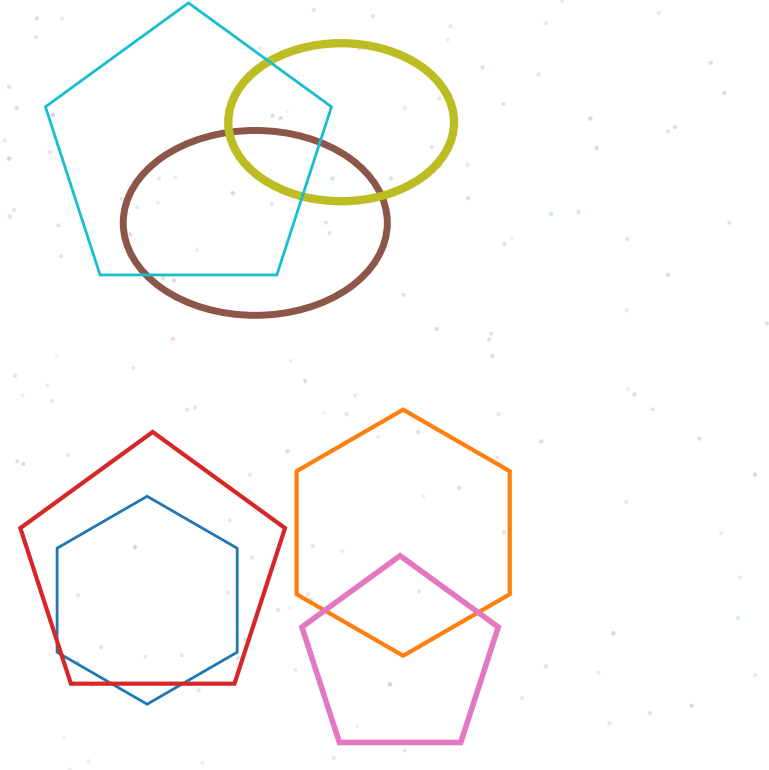[{"shape": "hexagon", "thickness": 1, "radius": 0.68, "center": [0.191, 0.22]}, {"shape": "hexagon", "thickness": 1.5, "radius": 0.8, "center": [0.524, 0.308]}, {"shape": "pentagon", "thickness": 1.5, "radius": 0.9, "center": [0.198, 0.258]}, {"shape": "oval", "thickness": 2.5, "radius": 0.86, "center": [0.332, 0.711]}, {"shape": "pentagon", "thickness": 2, "radius": 0.67, "center": [0.52, 0.144]}, {"shape": "oval", "thickness": 3, "radius": 0.73, "center": [0.443, 0.841]}, {"shape": "pentagon", "thickness": 1, "radius": 0.98, "center": [0.245, 0.801]}]